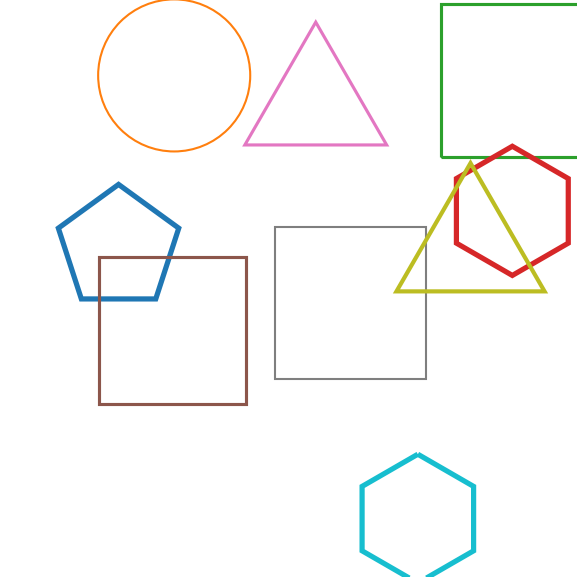[{"shape": "pentagon", "thickness": 2.5, "radius": 0.55, "center": [0.205, 0.57]}, {"shape": "circle", "thickness": 1, "radius": 0.66, "center": [0.302, 0.869]}, {"shape": "square", "thickness": 1.5, "radius": 0.66, "center": [0.896, 0.86]}, {"shape": "hexagon", "thickness": 2.5, "radius": 0.56, "center": [0.887, 0.634]}, {"shape": "square", "thickness": 1.5, "radius": 0.64, "center": [0.299, 0.427]}, {"shape": "triangle", "thickness": 1.5, "radius": 0.71, "center": [0.547, 0.819]}, {"shape": "square", "thickness": 1, "radius": 0.66, "center": [0.607, 0.474]}, {"shape": "triangle", "thickness": 2, "radius": 0.74, "center": [0.815, 0.569]}, {"shape": "hexagon", "thickness": 2.5, "radius": 0.56, "center": [0.724, 0.101]}]